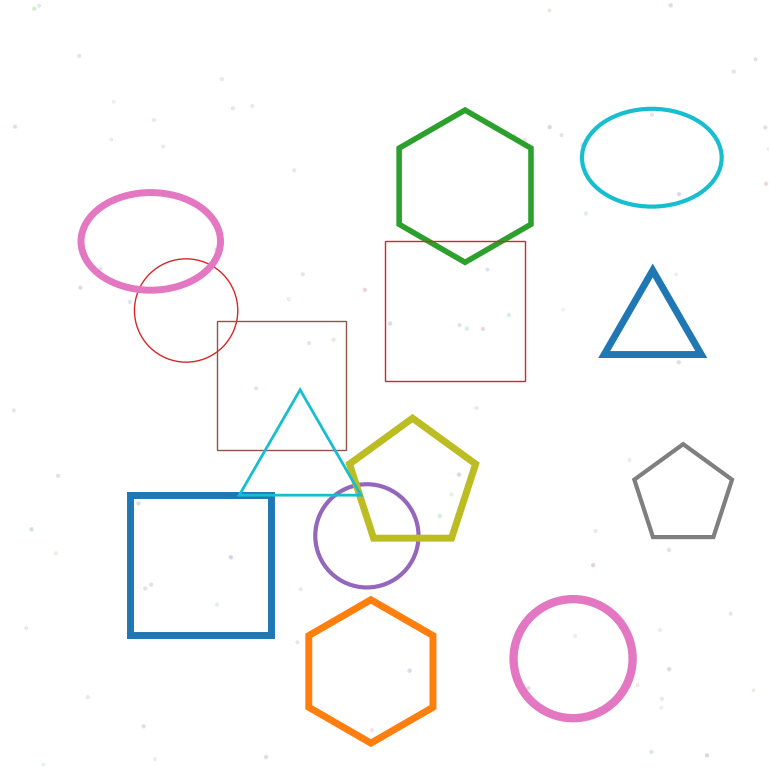[{"shape": "triangle", "thickness": 2.5, "radius": 0.36, "center": [0.848, 0.576]}, {"shape": "square", "thickness": 2.5, "radius": 0.46, "center": [0.26, 0.266]}, {"shape": "hexagon", "thickness": 2.5, "radius": 0.47, "center": [0.482, 0.128]}, {"shape": "hexagon", "thickness": 2, "radius": 0.49, "center": [0.604, 0.758]}, {"shape": "circle", "thickness": 0.5, "radius": 0.34, "center": [0.242, 0.597]}, {"shape": "square", "thickness": 0.5, "radius": 0.45, "center": [0.591, 0.597]}, {"shape": "circle", "thickness": 1.5, "radius": 0.34, "center": [0.476, 0.304]}, {"shape": "square", "thickness": 0.5, "radius": 0.42, "center": [0.365, 0.499]}, {"shape": "circle", "thickness": 3, "radius": 0.39, "center": [0.744, 0.145]}, {"shape": "oval", "thickness": 2.5, "radius": 0.45, "center": [0.196, 0.687]}, {"shape": "pentagon", "thickness": 1.5, "radius": 0.33, "center": [0.887, 0.356]}, {"shape": "pentagon", "thickness": 2.5, "radius": 0.43, "center": [0.536, 0.371]}, {"shape": "triangle", "thickness": 1, "radius": 0.46, "center": [0.39, 0.403]}, {"shape": "oval", "thickness": 1.5, "radius": 0.45, "center": [0.847, 0.795]}]